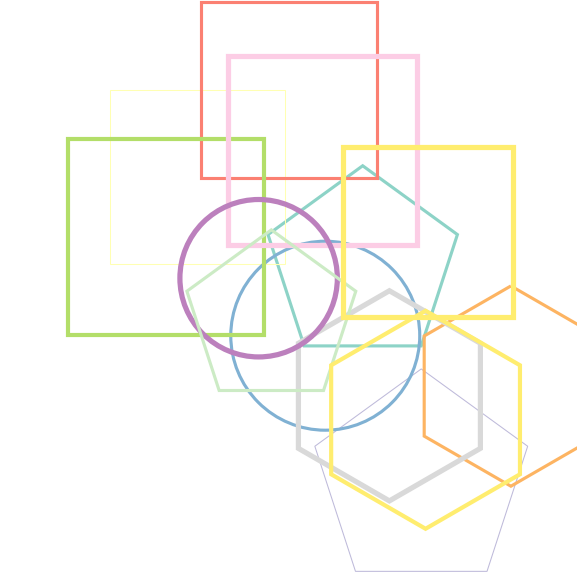[{"shape": "pentagon", "thickness": 1.5, "radius": 0.86, "center": [0.628, 0.54]}, {"shape": "square", "thickness": 0.5, "radius": 0.76, "center": [0.342, 0.692]}, {"shape": "pentagon", "thickness": 0.5, "radius": 0.97, "center": [0.729, 0.167]}, {"shape": "square", "thickness": 1.5, "radius": 0.76, "center": [0.5, 0.844]}, {"shape": "circle", "thickness": 1.5, "radius": 0.82, "center": [0.563, 0.418]}, {"shape": "hexagon", "thickness": 1.5, "radius": 0.87, "center": [0.885, 0.331]}, {"shape": "square", "thickness": 2, "radius": 0.85, "center": [0.287, 0.589]}, {"shape": "square", "thickness": 2.5, "radius": 0.82, "center": [0.559, 0.739]}, {"shape": "hexagon", "thickness": 2.5, "radius": 0.91, "center": [0.674, 0.314]}, {"shape": "circle", "thickness": 2.5, "radius": 0.68, "center": [0.448, 0.517]}, {"shape": "pentagon", "thickness": 1.5, "radius": 0.77, "center": [0.47, 0.447]}, {"shape": "square", "thickness": 2.5, "radius": 0.73, "center": [0.741, 0.598]}, {"shape": "hexagon", "thickness": 2, "radius": 0.94, "center": [0.737, 0.272]}]